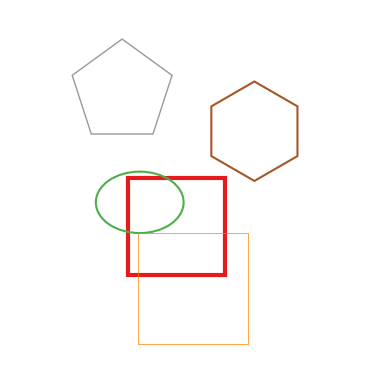[{"shape": "square", "thickness": 3, "radius": 0.63, "center": [0.458, 0.413]}, {"shape": "oval", "thickness": 1.5, "radius": 0.57, "center": [0.363, 0.474]}, {"shape": "square", "thickness": 0.5, "radius": 0.72, "center": [0.501, 0.251]}, {"shape": "hexagon", "thickness": 1.5, "radius": 0.65, "center": [0.661, 0.659]}, {"shape": "pentagon", "thickness": 1, "radius": 0.68, "center": [0.317, 0.762]}]